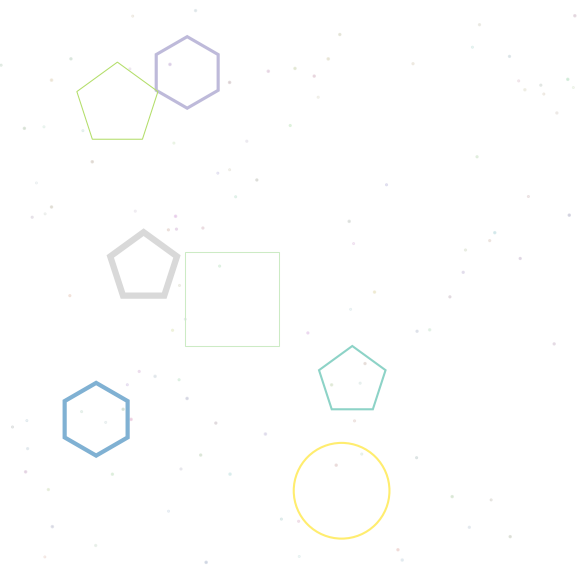[{"shape": "pentagon", "thickness": 1, "radius": 0.3, "center": [0.61, 0.339]}, {"shape": "hexagon", "thickness": 1.5, "radius": 0.31, "center": [0.324, 0.874]}, {"shape": "hexagon", "thickness": 2, "radius": 0.31, "center": [0.166, 0.273]}, {"shape": "pentagon", "thickness": 0.5, "radius": 0.37, "center": [0.203, 0.818]}, {"shape": "pentagon", "thickness": 3, "radius": 0.3, "center": [0.249, 0.536]}, {"shape": "square", "thickness": 0.5, "radius": 0.41, "center": [0.401, 0.481]}, {"shape": "circle", "thickness": 1, "radius": 0.41, "center": [0.592, 0.149]}]